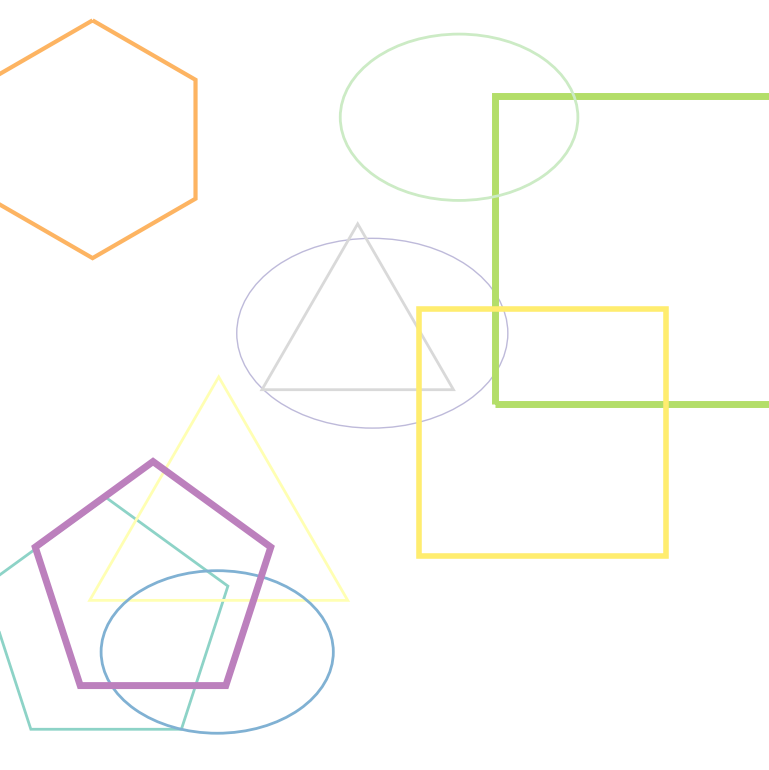[{"shape": "pentagon", "thickness": 1, "radius": 0.83, "center": [0.138, 0.187]}, {"shape": "triangle", "thickness": 1, "radius": 0.97, "center": [0.284, 0.317]}, {"shape": "oval", "thickness": 0.5, "radius": 0.88, "center": [0.484, 0.567]}, {"shape": "oval", "thickness": 1, "radius": 0.75, "center": [0.282, 0.153]}, {"shape": "hexagon", "thickness": 1.5, "radius": 0.77, "center": [0.12, 0.819]}, {"shape": "square", "thickness": 2.5, "radius": 1.0, "center": [0.842, 0.675]}, {"shape": "triangle", "thickness": 1, "radius": 0.72, "center": [0.465, 0.566]}, {"shape": "pentagon", "thickness": 2.5, "radius": 0.8, "center": [0.199, 0.24]}, {"shape": "oval", "thickness": 1, "radius": 0.77, "center": [0.596, 0.848]}, {"shape": "square", "thickness": 2, "radius": 0.8, "center": [0.705, 0.439]}]